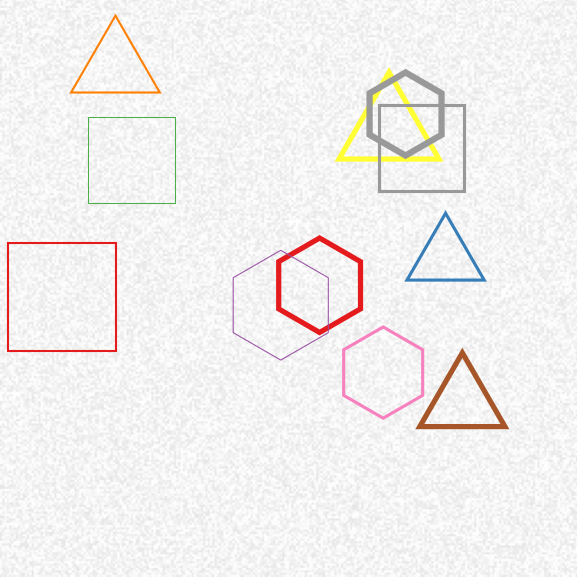[{"shape": "hexagon", "thickness": 2.5, "radius": 0.41, "center": [0.553, 0.505]}, {"shape": "square", "thickness": 1, "radius": 0.47, "center": [0.108, 0.485]}, {"shape": "triangle", "thickness": 1.5, "radius": 0.39, "center": [0.772, 0.553]}, {"shape": "square", "thickness": 0.5, "radius": 0.37, "center": [0.228, 0.722]}, {"shape": "hexagon", "thickness": 0.5, "radius": 0.48, "center": [0.486, 0.471]}, {"shape": "triangle", "thickness": 1, "radius": 0.44, "center": [0.2, 0.883]}, {"shape": "triangle", "thickness": 2.5, "radius": 0.5, "center": [0.674, 0.774]}, {"shape": "triangle", "thickness": 2.5, "radius": 0.43, "center": [0.801, 0.303]}, {"shape": "hexagon", "thickness": 1.5, "radius": 0.39, "center": [0.664, 0.354]}, {"shape": "hexagon", "thickness": 3, "radius": 0.36, "center": [0.702, 0.802]}, {"shape": "square", "thickness": 1.5, "radius": 0.37, "center": [0.73, 0.743]}]